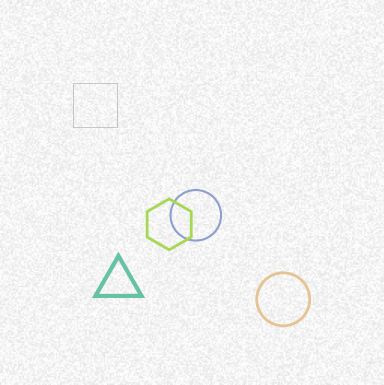[{"shape": "triangle", "thickness": 3, "radius": 0.35, "center": [0.308, 0.266]}, {"shape": "circle", "thickness": 1.5, "radius": 0.33, "center": [0.509, 0.441]}, {"shape": "hexagon", "thickness": 2, "radius": 0.33, "center": [0.439, 0.417]}, {"shape": "circle", "thickness": 2, "radius": 0.34, "center": [0.736, 0.223]}, {"shape": "square", "thickness": 0.5, "radius": 0.29, "center": [0.247, 0.727]}]